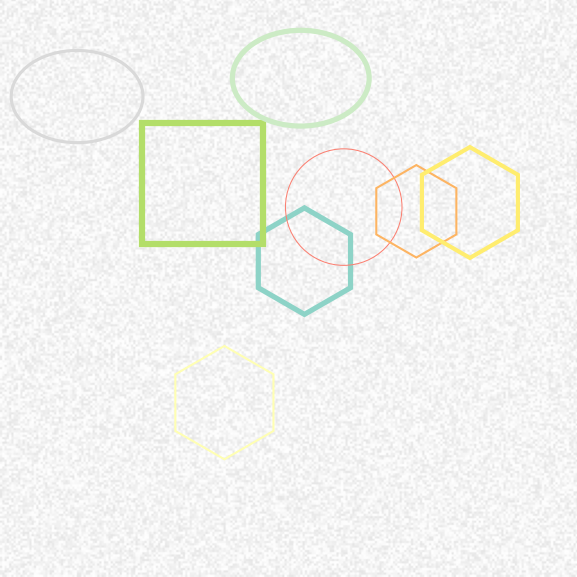[{"shape": "hexagon", "thickness": 2.5, "radius": 0.46, "center": [0.527, 0.547]}, {"shape": "hexagon", "thickness": 1, "radius": 0.49, "center": [0.389, 0.302]}, {"shape": "circle", "thickness": 0.5, "radius": 0.5, "center": [0.595, 0.641]}, {"shape": "hexagon", "thickness": 1, "radius": 0.4, "center": [0.721, 0.633]}, {"shape": "square", "thickness": 3, "radius": 0.52, "center": [0.351, 0.681]}, {"shape": "oval", "thickness": 1.5, "radius": 0.57, "center": [0.133, 0.832]}, {"shape": "oval", "thickness": 2.5, "radius": 0.59, "center": [0.521, 0.864]}, {"shape": "hexagon", "thickness": 2, "radius": 0.48, "center": [0.814, 0.648]}]